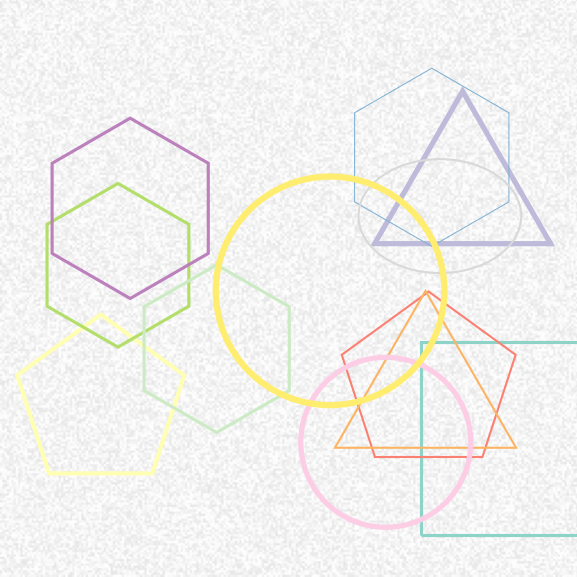[{"shape": "square", "thickness": 1.5, "radius": 0.83, "center": [0.895, 0.239]}, {"shape": "pentagon", "thickness": 2, "radius": 0.76, "center": [0.174, 0.302]}, {"shape": "triangle", "thickness": 2.5, "radius": 0.88, "center": [0.801, 0.665]}, {"shape": "pentagon", "thickness": 1, "radius": 0.79, "center": [0.742, 0.336]}, {"shape": "hexagon", "thickness": 0.5, "radius": 0.77, "center": [0.748, 0.727]}, {"shape": "triangle", "thickness": 1, "radius": 0.91, "center": [0.737, 0.314]}, {"shape": "hexagon", "thickness": 1.5, "radius": 0.71, "center": [0.204, 0.54]}, {"shape": "circle", "thickness": 2.5, "radius": 0.74, "center": [0.668, 0.233]}, {"shape": "oval", "thickness": 1, "radius": 0.7, "center": [0.762, 0.625]}, {"shape": "hexagon", "thickness": 1.5, "radius": 0.78, "center": [0.225, 0.638]}, {"shape": "hexagon", "thickness": 1.5, "radius": 0.73, "center": [0.375, 0.395]}, {"shape": "circle", "thickness": 3, "radius": 0.99, "center": [0.572, 0.496]}]